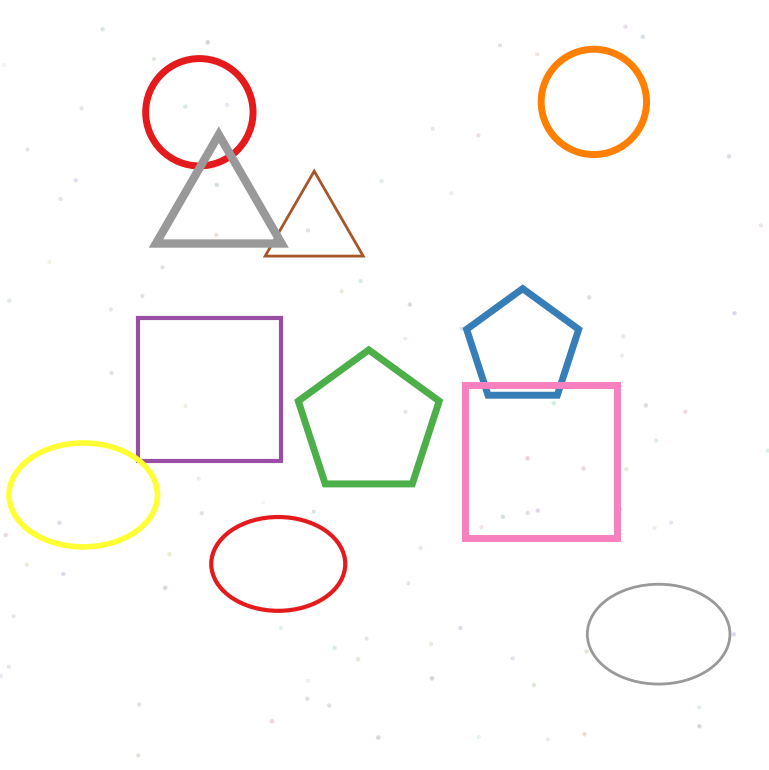[{"shape": "oval", "thickness": 1.5, "radius": 0.44, "center": [0.361, 0.268]}, {"shape": "circle", "thickness": 2.5, "radius": 0.35, "center": [0.259, 0.854]}, {"shape": "pentagon", "thickness": 2.5, "radius": 0.38, "center": [0.679, 0.549]}, {"shape": "pentagon", "thickness": 2.5, "radius": 0.48, "center": [0.479, 0.449]}, {"shape": "square", "thickness": 1.5, "radius": 0.46, "center": [0.272, 0.494]}, {"shape": "circle", "thickness": 2.5, "radius": 0.34, "center": [0.771, 0.868]}, {"shape": "oval", "thickness": 2, "radius": 0.48, "center": [0.108, 0.357]}, {"shape": "triangle", "thickness": 1, "radius": 0.37, "center": [0.408, 0.704]}, {"shape": "square", "thickness": 2.5, "radius": 0.5, "center": [0.703, 0.4]}, {"shape": "oval", "thickness": 1, "radius": 0.46, "center": [0.855, 0.176]}, {"shape": "triangle", "thickness": 3, "radius": 0.47, "center": [0.284, 0.731]}]